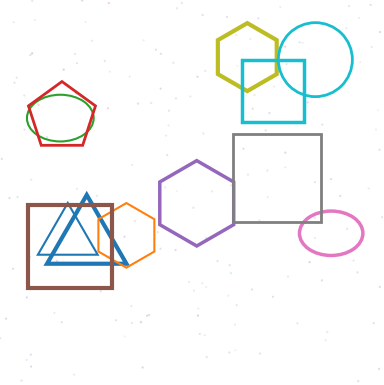[{"shape": "triangle", "thickness": 1.5, "radius": 0.45, "center": [0.176, 0.383]}, {"shape": "triangle", "thickness": 3, "radius": 0.6, "center": [0.225, 0.375]}, {"shape": "hexagon", "thickness": 1.5, "radius": 0.42, "center": [0.328, 0.389]}, {"shape": "oval", "thickness": 1.5, "radius": 0.43, "center": [0.157, 0.693]}, {"shape": "pentagon", "thickness": 2, "radius": 0.46, "center": [0.161, 0.697]}, {"shape": "hexagon", "thickness": 2.5, "radius": 0.55, "center": [0.511, 0.472]}, {"shape": "square", "thickness": 3, "radius": 0.54, "center": [0.182, 0.359]}, {"shape": "oval", "thickness": 2.5, "radius": 0.41, "center": [0.86, 0.394]}, {"shape": "square", "thickness": 2, "radius": 0.58, "center": [0.719, 0.538]}, {"shape": "hexagon", "thickness": 3, "radius": 0.44, "center": [0.642, 0.852]}, {"shape": "circle", "thickness": 2, "radius": 0.48, "center": [0.819, 0.845]}, {"shape": "square", "thickness": 2.5, "radius": 0.4, "center": [0.709, 0.764]}]